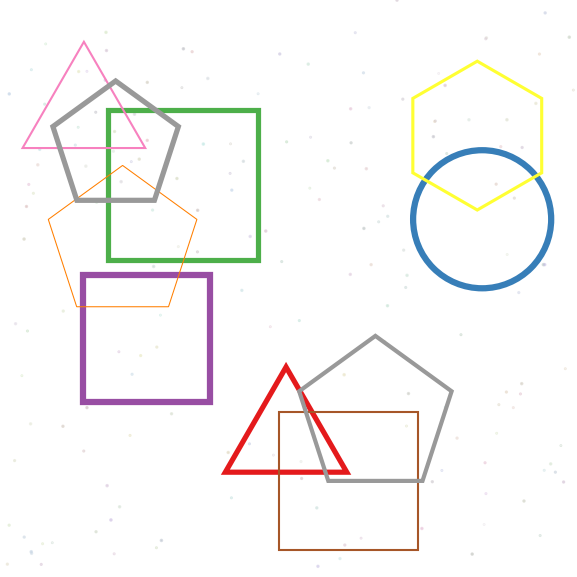[{"shape": "triangle", "thickness": 2.5, "radius": 0.61, "center": [0.495, 0.242]}, {"shape": "circle", "thickness": 3, "radius": 0.6, "center": [0.835, 0.619]}, {"shape": "square", "thickness": 2.5, "radius": 0.65, "center": [0.316, 0.679]}, {"shape": "square", "thickness": 3, "radius": 0.55, "center": [0.254, 0.413]}, {"shape": "pentagon", "thickness": 0.5, "radius": 0.68, "center": [0.212, 0.577]}, {"shape": "hexagon", "thickness": 1.5, "radius": 0.64, "center": [0.826, 0.764]}, {"shape": "square", "thickness": 1, "radius": 0.6, "center": [0.604, 0.167]}, {"shape": "triangle", "thickness": 1, "radius": 0.61, "center": [0.145, 0.804]}, {"shape": "pentagon", "thickness": 2, "radius": 0.69, "center": [0.65, 0.279]}, {"shape": "pentagon", "thickness": 2.5, "radius": 0.57, "center": [0.2, 0.745]}]